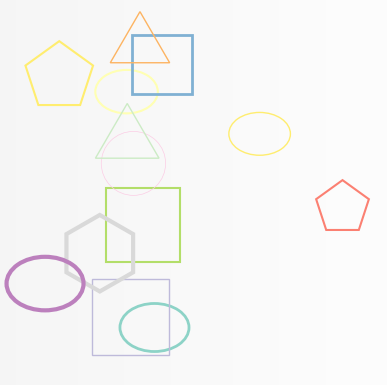[{"shape": "oval", "thickness": 2, "radius": 0.45, "center": [0.399, 0.149]}, {"shape": "oval", "thickness": 1.5, "radius": 0.4, "center": [0.327, 0.762]}, {"shape": "square", "thickness": 1, "radius": 0.49, "center": [0.337, 0.176]}, {"shape": "pentagon", "thickness": 1.5, "radius": 0.36, "center": [0.884, 0.461]}, {"shape": "square", "thickness": 2, "radius": 0.39, "center": [0.418, 0.832]}, {"shape": "triangle", "thickness": 1, "radius": 0.44, "center": [0.361, 0.881]}, {"shape": "square", "thickness": 1.5, "radius": 0.48, "center": [0.369, 0.415]}, {"shape": "circle", "thickness": 0.5, "radius": 0.42, "center": [0.344, 0.576]}, {"shape": "hexagon", "thickness": 3, "radius": 0.5, "center": [0.258, 0.342]}, {"shape": "oval", "thickness": 3, "radius": 0.5, "center": [0.116, 0.263]}, {"shape": "triangle", "thickness": 1, "radius": 0.47, "center": [0.328, 0.636]}, {"shape": "pentagon", "thickness": 1.5, "radius": 0.46, "center": [0.153, 0.801]}, {"shape": "oval", "thickness": 1, "radius": 0.4, "center": [0.67, 0.652]}]